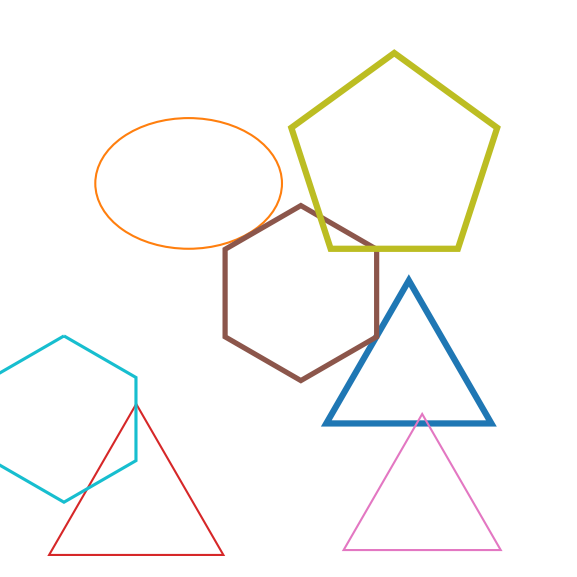[{"shape": "triangle", "thickness": 3, "radius": 0.83, "center": [0.708, 0.348]}, {"shape": "oval", "thickness": 1, "radius": 0.81, "center": [0.327, 0.682]}, {"shape": "triangle", "thickness": 1, "radius": 0.87, "center": [0.236, 0.125]}, {"shape": "hexagon", "thickness": 2.5, "radius": 0.76, "center": [0.521, 0.492]}, {"shape": "triangle", "thickness": 1, "radius": 0.79, "center": [0.731, 0.125]}, {"shape": "pentagon", "thickness": 3, "radius": 0.94, "center": [0.683, 0.72]}, {"shape": "hexagon", "thickness": 1.5, "radius": 0.72, "center": [0.111, 0.273]}]